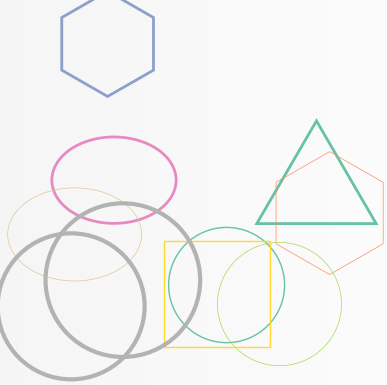[{"shape": "triangle", "thickness": 2, "radius": 0.89, "center": [0.817, 0.508]}, {"shape": "circle", "thickness": 1, "radius": 0.75, "center": [0.585, 0.26]}, {"shape": "hexagon", "thickness": 0.5, "radius": 0.8, "center": [0.851, 0.447]}, {"shape": "hexagon", "thickness": 2, "radius": 0.68, "center": [0.278, 0.886]}, {"shape": "oval", "thickness": 2, "radius": 0.8, "center": [0.294, 0.532]}, {"shape": "circle", "thickness": 0.5, "radius": 0.8, "center": [0.721, 0.21]}, {"shape": "square", "thickness": 1, "radius": 0.69, "center": [0.56, 0.237]}, {"shape": "oval", "thickness": 0.5, "radius": 0.86, "center": [0.193, 0.391]}, {"shape": "circle", "thickness": 3, "radius": 0.95, "center": [0.184, 0.204]}, {"shape": "circle", "thickness": 3, "radius": 1.0, "center": [0.317, 0.272]}]